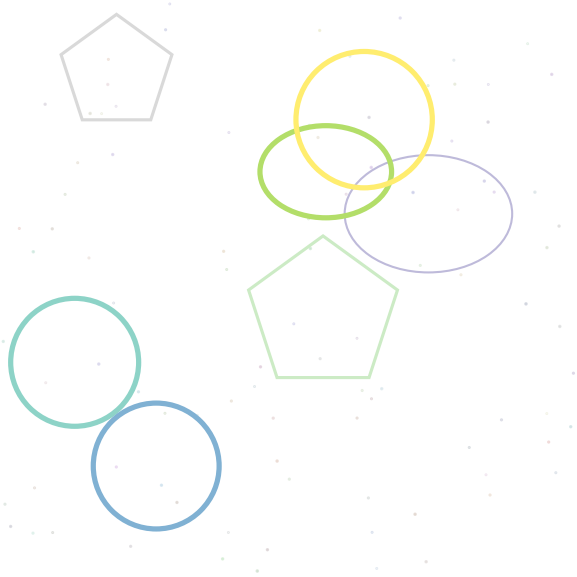[{"shape": "circle", "thickness": 2.5, "radius": 0.55, "center": [0.129, 0.372]}, {"shape": "oval", "thickness": 1, "radius": 0.73, "center": [0.742, 0.629]}, {"shape": "circle", "thickness": 2.5, "radius": 0.54, "center": [0.27, 0.192]}, {"shape": "oval", "thickness": 2.5, "radius": 0.57, "center": [0.564, 0.702]}, {"shape": "pentagon", "thickness": 1.5, "radius": 0.5, "center": [0.202, 0.873]}, {"shape": "pentagon", "thickness": 1.5, "radius": 0.68, "center": [0.559, 0.455]}, {"shape": "circle", "thickness": 2.5, "radius": 0.59, "center": [0.631, 0.792]}]